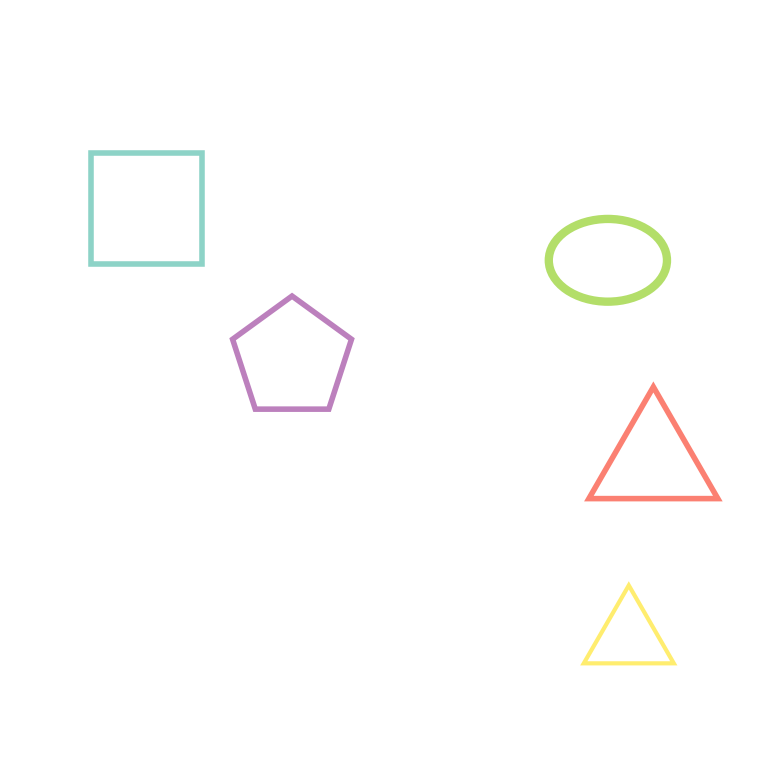[{"shape": "square", "thickness": 2, "radius": 0.36, "center": [0.19, 0.729]}, {"shape": "triangle", "thickness": 2, "radius": 0.48, "center": [0.849, 0.401]}, {"shape": "oval", "thickness": 3, "radius": 0.38, "center": [0.789, 0.662]}, {"shape": "pentagon", "thickness": 2, "radius": 0.41, "center": [0.379, 0.534]}, {"shape": "triangle", "thickness": 1.5, "radius": 0.34, "center": [0.817, 0.172]}]